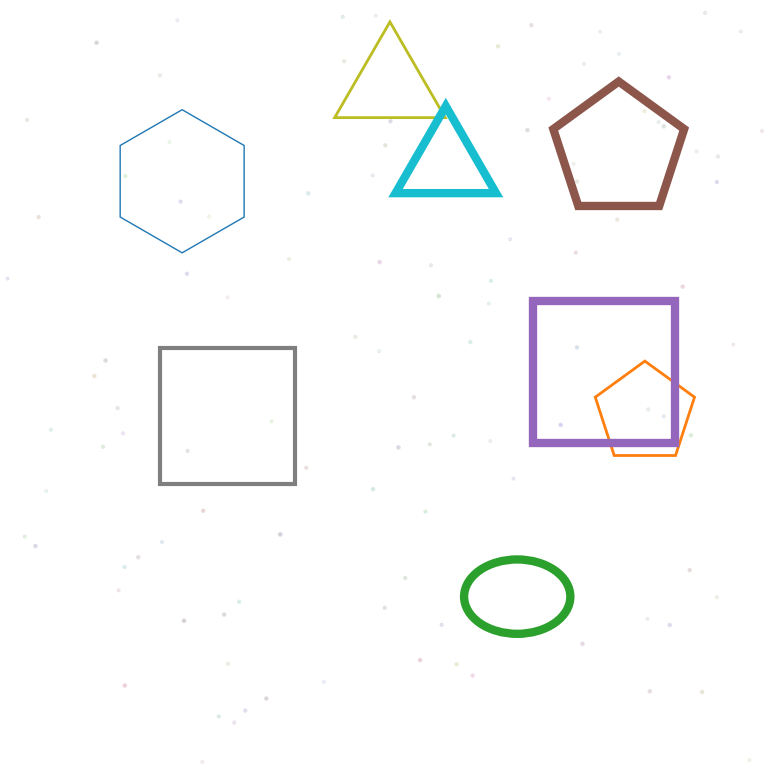[{"shape": "hexagon", "thickness": 0.5, "radius": 0.46, "center": [0.237, 0.765]}, {"shape": "pentagon", "thickness": 1, "radius": 0.34, "center": [0.838, 0.463]}, {"shape": "oval", "thickness": 3, "radius": 0.34, "center": [0.672, 0.225]}, {"shape": "square", "thickness": 3, "radius": 0.46, "center": [0.785, 0.517]}, {"shape": "pentagon", "thickness": 3, "radius": 0.45, "center": [0.804, 0.805]}, {"shape": "square", "thickness": 1.5, "radius": 0.44, "center": [0.295, 0.46]}, {"shape": "triangle", "thickness": 1, "radius": 0.41, "center": [0.506, 0.889]}, {"shape": "triangle", "thickness": 3, "radius": 0.38, "center": [0.579, 0.787]}]